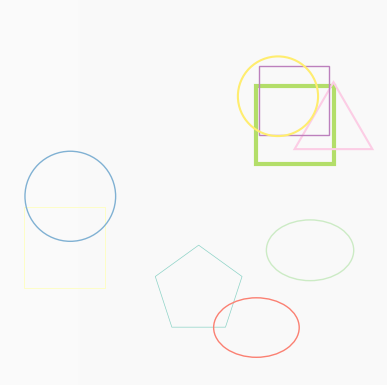[{"shape": "pentagon", "thickness": 0.5, "radius": 0.59, "center": [0.513, 0.245]}, {"shape": "square", "thickness": 0.5, "radius": 0.52, "center": [0.167, 0.357]}, {"shape": "oval", "thickness": 1, "radius": 0.55, "center": [0.662, 0.149]}, {"shape": "circle", "thickness": 1, "radius": 0.58, "center": [0.181, 0.49]}, {"shape": "square", "thickness": 3, "radius": 0.5, "center": [0.761, 0.675]}, {"shape": "triangle", "thickness": 1.5, "radius": 0.58, "center": [0.861, 0.671]}, {"shape": "square", "thickness": 1, "radius": 0.45, "center": [0.759, 0.738]}, {"shape": "oval", "thickness": 1, "radius": 0.56, "center": [0.8, 0.35]}, {"shape": "circle", "thickness": 1.5, "radius": 0.52, "center": [0.717, 0.75]}]